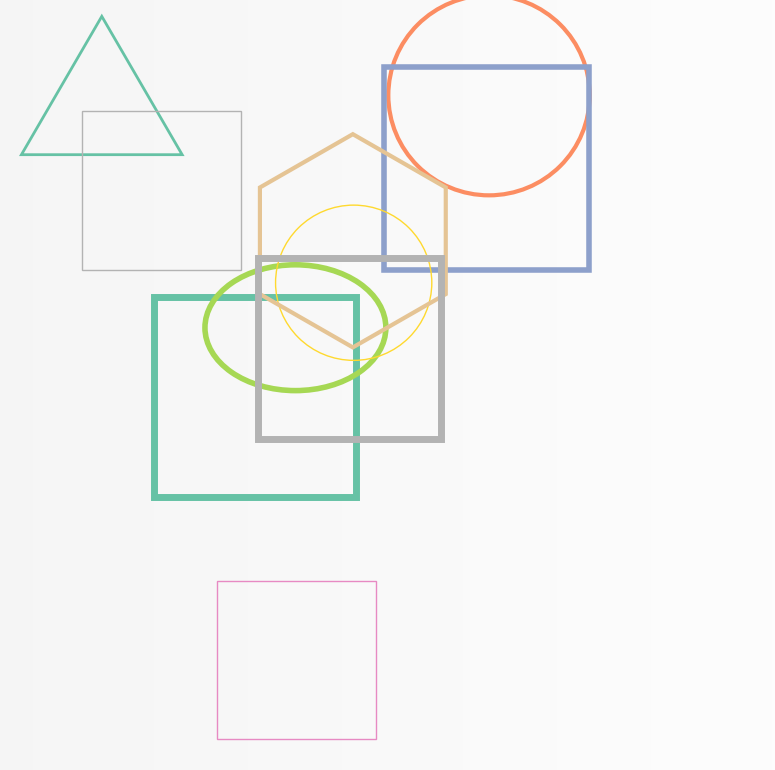[{"shape": "triangle", "thickness": 1, "radius": 0.6, "center": [0.131, 0.859]}, {"shape": "square", "thickness": 2.5, "radius": 0.65, "center": [0.329, 0.485]}, {"shape": "circle", "thickness": 1.5, "radius": 0.65, "center": [0.631, 0.876]}, {"shape": "square", "thickness": 2, "radius": 0.66, "center": [0.628, 0.782]}, {"shape": "square", "thickness": 0.5, "radius": 0.51, "center": [0.382, 0.142]}, {"shape": "oval", "thickness": 2, "radius": 0.58, "center": [0.381, 0.574]}, {"shape": "circle", "thickness": 0.5, "radius": 0.5, "center": [0.456, 0.633]}, {"shape": "hexagon", "thickness": 1.5, "radius": 0.69, "center": [0.455, 0.687]}, {"shape": "square", "thickness": 2.5, "radius": 0.59, "center": [0.451, 0.548]}, {"shape": "square", "thickness": 0.5, "radius": 0.51, "center": [0.208, 0.752]}]